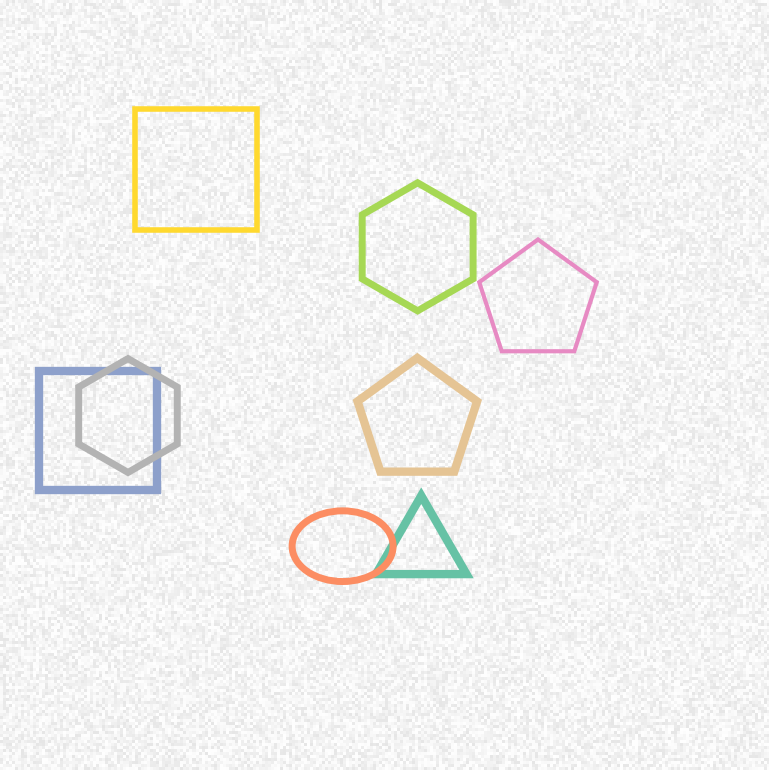[{"shape": "triangle", "thickness": 3, "radius": 0.34, "center": [0.547, 0.288]}, {"shape": "oval", "thickness": 2.5, "radius": 0.33, "center": [0.445, 0.291]}, {"shape": "square", "thickness": 3, "radius": 0.38, "center": [0.127, 0.441]}, {"shape": "pentagon", "thickness": 1.5, "radius": 0.4, "center": [0.699, 0.609]}, {"shape": "hexagon", "thickness": 2.5, "radius": 0.42, "center": [0.542, 0.679]}, {"shape": "square", "thickness": 2, "radius": 0.4, "center": [0.254, 0.78]}, {"shape": "pentagon", "thickness": 3, "radius": 0.41, "center": [0.542, 0.454]}, {"shape": "hexagon", "thickness": 2.5, "radius": 0.37, "center": [0.166, 0.46]}]